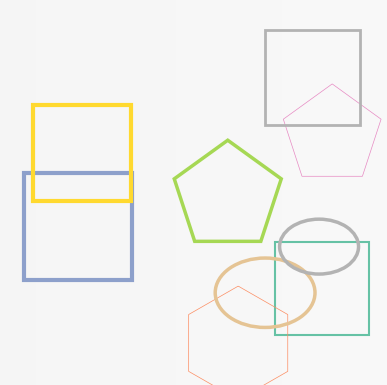[{"shape": "square", "thickness": 1.5, "radius": 0.61, "center": [0.832, 0.25]}, {"shape": "hexagon", "thickness": 0.5, "radius": 0.74, "center": [0.615, 0.109]}, {"shape": "square", "thickness": 3, "radius": 0.69, "center": [0.202, 0.411]}, {"shape": "pentagon", "thickness": 0.5, "radius": 0.66, "center": [0.857, 0.649]}, {"shape": "pentagon", "thickness": 2.5, "radius": 0.73, "center": [0.588, 0.491]}, {"shape": "square", "thickness": 3, "radius": 0.63, "center": [0.212, 0.603]}, {"shape": "oval", "thickness": 2.5, "radius": 0.64, "center": [0.684, 0.24]}, {"shape": "oval", "thickness": 2.5, "radius": 0.51, "center": [0.823, 0.359]}, {"shape": "square", "thickness": 2, "radius": 0.61, "center": [0.807, 0.799]}]